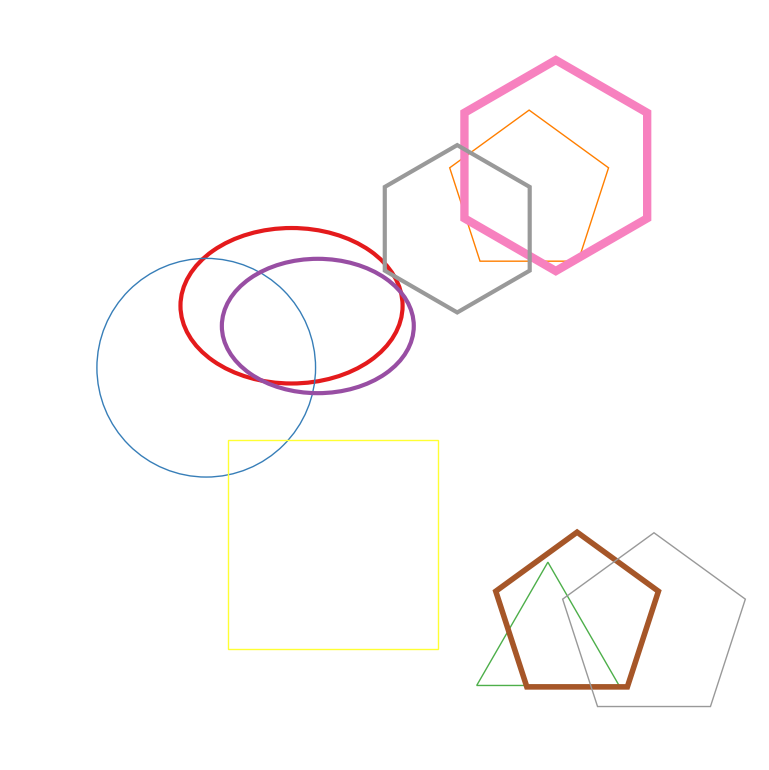[{"shape": "oval", "thickness": 1.5, "radius": 0.72, "center": [0.379, 0.603]}, {"shape": "circle", "thickness": 0.5, "radius": 0.71, "center": [0.268, 0.522]}, {"shape": "triangle", "thickness": 0.5, "radius": 0.53, "center": [0.712, 0.163]}, {"shape": "oval", "thickness": 1.5, "radius": 0.62, "center": [0.413, 0.577]}, {"shape": "pentagon", "thickness": 0.5, "radius": 0.54, "center": [0.687, 0.749]}, {"shape": "square", "thickness": 0.5, "radius": 0.68, "center": [0.432, 0.292]}, {"shape": "pentagon", "thickness": 2, "radius": 0.56, "center": [0.749, 0.198]}, {"shape": "hexagon", "thickness": 3, "radius": 0.69, "center": [0.722, 0.785]}, {"shape": "pentagon", "thickness": 0.5, "radius": 0.62, "center": [0.849, 0.183]}, {"shape": "hexagon", "thickness": 1.5, "radius": 0.54, "center": [0.594, 0.703]}]